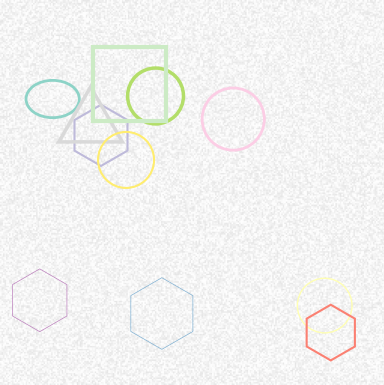[{"shape": "oval", "thickness": 2, "radius": 0.35, "center": [0.137, 0.743]}, {"shape": "circle", "thickness": 1, "radius": 0.35, "center": [0.843, 0.206]}, {"shape": "hexagon", "thickness": 1.5, "radius": 0.4, "center": [0.262, 0.648]}, {"shape": "hexagon", "thickness": 1.5, "radius": 0.36, "center": [0.859, 0.136]}, {"shape": "hexagon", "thickness": 0.5, "radius": 0.47, "center": [0.42, 0.186]}, {"shape": "circle", "thickness": 2.5, "radius": 0.36, "center": [0.404, 0.751]}, {"shape": "circle", "thickness": 2, "radius": 0.4, "center": [0.606, 0.691]}, {"shape": "triangle", "thickness": 2.5, "radius": 0.48, "center": [0.235, 0.679]}, {"shape": "hexagon", "thickness": 0.5, "radius": 0.41, "center": [0.103, 0.22]}, {"shape": "square", "thickness": 3, "radius": 0.48, "center": [0.336, 0.782]}, {"shape": "circle", "thickness": 1.5, "radius": 0.36, "center": [0.327, 0.585]}]